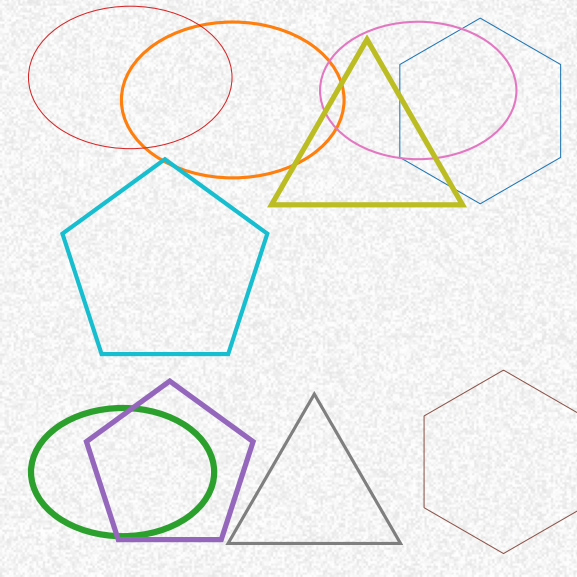[{"shape": "hexagon", "thickness": 0.5, "radius": 0.8, "center": [0.832, 0.807]}, {"shape": "oval", "thickness": 1.5, "radius": 0.96, "center": [0.403, 0.826]}, {"shape": "oval", "thickness": 3, "radius": 0.79, "center": [0.212, 0.182]}, {"shape": "oval", "thickness": 0.5, "radius": 0.88, "center": [0.226, 0.865]}, {"shape": "pentagon", "thickness": 2.5, "radius": 0.76, "center": [0.294, 0.188]}, {"shape": "hexagon", "thickness": 0.5, "radius": 0.79, "center": [0.872, 0.199]}, {"shape": "oval", "thickness": 1, "radius": 0.85, "center": [0.724, 0.842]}, {"shape": "triangle", "thickness": 1.5, "radius": 0.86, "center": [0.544, 0.144]}, {"shape": "triangle", "thickness": 2.5, "radius": 0.95, "center": [0.636, 0.74]}, {"shape": "pentagon", "thickness": 2, "radius": 0.93, "center": [0.286, 0.537]}]